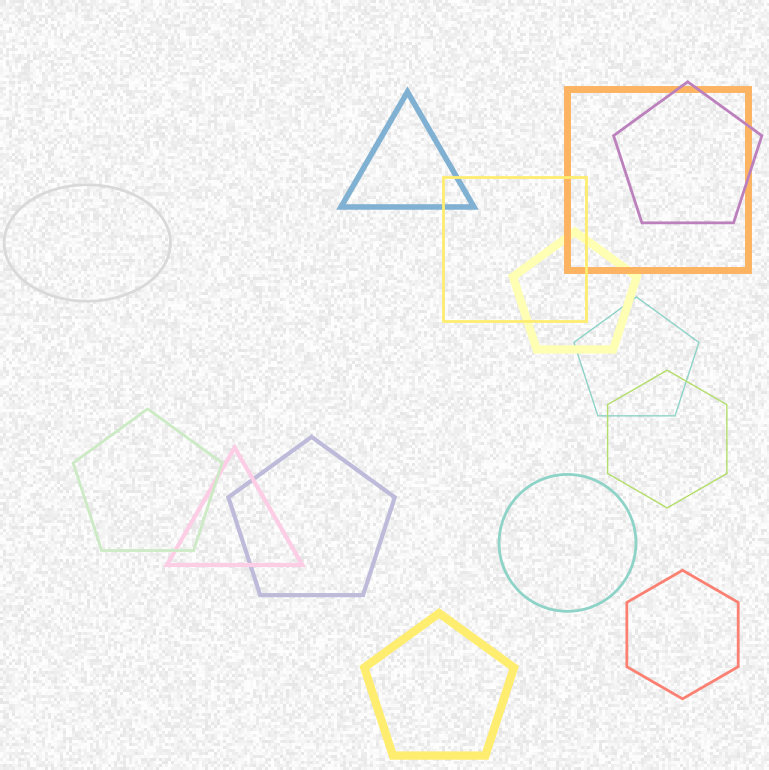[{"shape": "circle", "thickness": 1, "radius": 0.44, "center": [0.737, 0.295]}, {"shape": "pentagon", "thickness": 0.5, "radius": 0.43, "center": [0.827, 0.529]}, {"shape": "pentagon", "thickness": 3, "radius": 0.42, "center": [0.747, 0.615]}, {"shape": "pentagon", "thickness": 1.5, "radius": 0.57, "center": [0.405, 0.319]}, {"shape": "hexagon", "thickness": 1, "radius": 0.42, "center": [0.886, 0.176]}, {"shape": "triangle", "thickness": 2, "radius": 0.5, "center": [0.529, 0.781]}, {"shape": "square", "thickness": 2.5, "radius": 0.59, "center": [0.854, 0.767]}, {"shape": "hexagon", "thickness": 0.5, "radius": 0.45, "center": [0.867, 0.43]}, {"shape": "triangle", "thickness": 1.5, "radius": 0.51, "center": [0.305, 0.317]}, {"shape": "oval", "thickness": 1, "radius": 0.54, "center": [0.113, 0.684]}, {"shape": "pentagon", "thickness": 1, "radius": 0.51, "center": [0.893, 0.793]}, {"shape": "pentagon", "thickness": 1, "radius": 0.51, "center": [0.192, 0.367]}, {"shape": "pentagon", "thickness": 3, "radius": 0.51, "center": [0.57, 0.101]}, {"shape": "square", "thickness": 1, "radius": 0.47, "center": [0.668, 0.677]}]